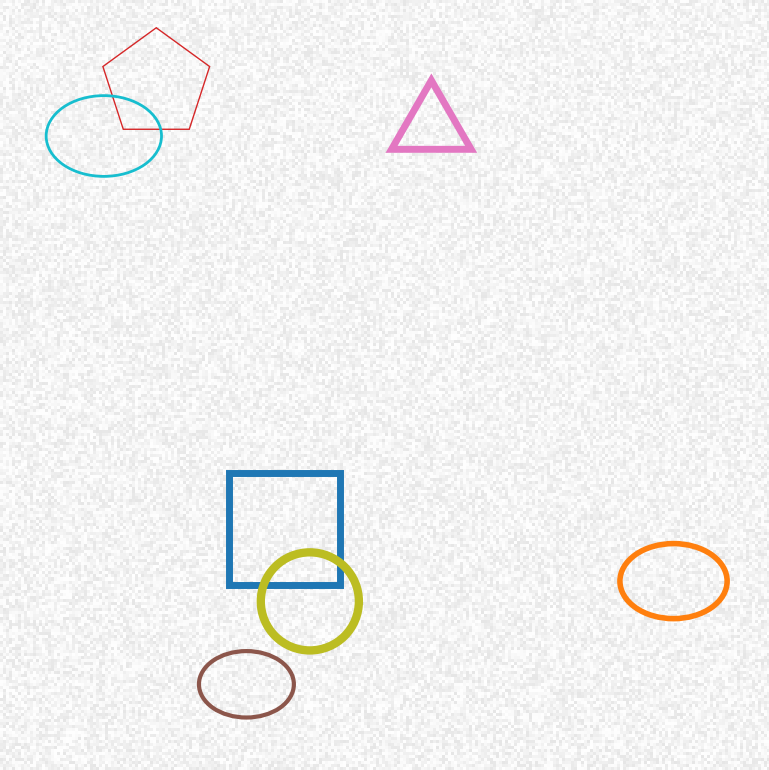[{"shape": "square", "thickness": 2.5, "radius": 0.36, "center": [0.37, 0.313]}, {"shape": "oval", "thickness": 2, "radius": 0.35, "center": [0.875, 0.245]}, {"shape": "pentagon", "thickness": 0.5, "radius": 0.36, "center": [0.203, 0.891]}, {"shape": "oval", "thickness": 1.5, "radius": 0.31, "center": [0.32, 0.111]}, {"shape": "triangle", "thickness": 2.5, "radius": 0.3, "center": [0.56, 0.836]}, {"shape": "circle", "thickness": 3, "radius": 0.32, "center": [0.402, 0.219]}, {"shape": "oval", "thickness": 1, "radius": 0.37, "center": [0.135, 0.823]}]